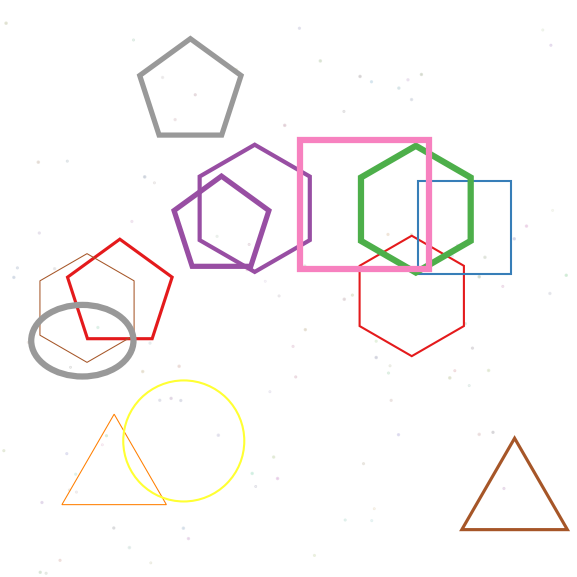[{"shape": "pentagon", "thickness": 1.5, "radius": 0.48, "center": [0.207, 0.49]}, {"shape": "hexagon", "thickness": 1, "radius": 0.52, "center": [0.713, 0.487]}, {"shape": "square", "thickness": 1, "radius": 0.4, "center": [0.805, 0.606]}, {"shape": "hexagon", "thickness": 3, "radius": 0.55, "center": [0.72, 0.637]}, {"shape": "hexagon", "thickness": 2, "radius": 0.55, "center": [0.441, 0.638]}, {"shape": "pentagon", "thickness": 2.5, "radius": 0.43, "center": [0.384, 0.608]}, {"shape": "triangle", "thickness": 0.5, "radius": 0.52, "center": [0.198, 0.178]}, {"shape": "circle", "thickness": 1, "radius": 0.52, "center": [0.318, 0.236]}, {"shape": "triangle", "thickness": 1.5, "radius": 0.53, "center": [0.891, 0.135]}, {"shape": "hexagon", "thickness": 0.5, "radius": 0.47, "center": [0.151, 0.466]}, {"shape": "square", "thickness": 3, "radius": 0.56, "center": [0.631, 0.645]}, {"shape": "pentagon", "thickness": 2.5, "radius": 0.46, "center": [0.33, 0.84]}, {"shape": "oval", "thickness": 3, "radius": 0.44, "center": [0.143, 0.409]}]